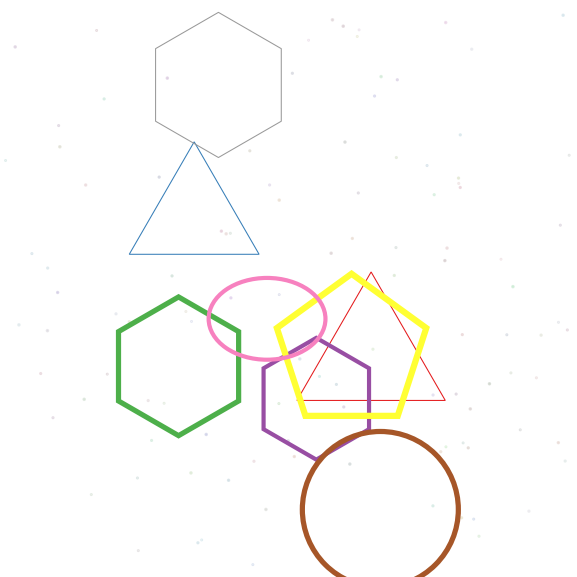[{"shape": "triangle", "thickness": 0.5, "radius": 0.74, "center": [0.643, 0.38]}, {"shape": "triangle", "thickness": 0.5, "radius": 0.65, "center": [0.336, 0.624]}, {"shape": "hexagon", "thickness": 2.5, "radius": 0.6, "center": [0.309, 0.365]}, {"shape": "hexagon", "thickness": 2, "radius": 0.53, "center": [0.548, 0.309]}, {"shape": "pentagon", "thickness": 3, "radius": 0.68, "center": [0.609, 0.389]}, {"shape": "circle", "thickness": 2.5, "radius": 0.68, "center": [0.659, 0.117]}, {"shape": "oval", "thickness": 2, "radius": 0.51, "center": [0.462, 0.447]}, {"shape": "hexagon", "thickness": 0.5, "radius": 0.63, "center": [0.378, 0.852]}]